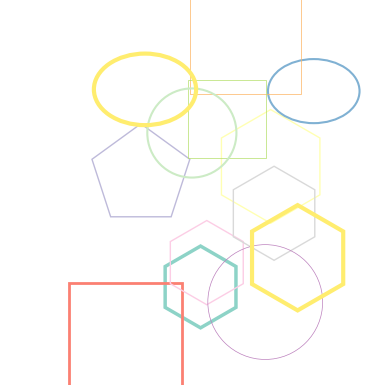[{"shape": "hexagon", "thickness": 2.5, "radius": 0.53, "center": [0.521, 0.255]}, {"shape": "hexagon", "thickness": 1, "radius": 0.74, "center": [0.703, 0.568]}, {"shape": "pentagon", "thickness": 1, "radius": 0.67, "center": [0.366, 0.545]}, {"shape": "square", "thickness": 2, "radius": 0.73, "center": [0.326, 0.118]}, {"shape": "oval", "thickness": 1.5, "radius": 0.59, "center": [0.815, 0.763]}, {"shape": "square", "thickness": 0.5, "radius": 0.72, "center": [0.637, 0.899]}, {"shape": "square", "thickness": 0.5, "radius": 0.51, "center": [0.59, 0.691]}, {"shape": "hexagon", "thickness": 1, "radius": 0.55, "center": [0.537, 0.318]}, {"shape": "hexagon", "thickness": 1, "radius": 0.61, "center": [0.712, 0.446]}, {"shape": "circle", "thickness": 0.5, "radius": 0.75, "center": [0.689, 0.215]}, {"shape": "circle", "thickness": 1.5, "radius": 0.58, "center": [0.498, 0.655]}, {"shape": "hexagon", "thickness": 3, "radius": 0.68, "center": [0.773, 0.33]}, {"shape": "oval", "thickness": 3, "radius": 0.66, "center": [0.377, 0.768]}]